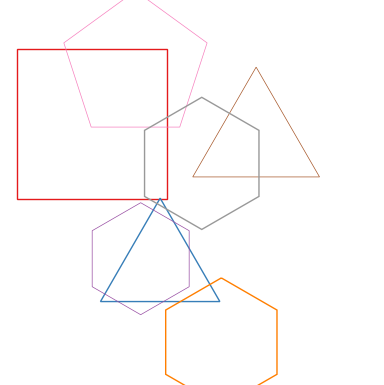[{"shape": "square", "thickness": 1, "radius": 0.97, "center": [0.238, 0.677]}, {"shape": "triangle", "thickness": 1, "radius": 0.9, "center": [0.416, 0.306]}, {"shape": "hexagon", "thickness": 0.5, "radius": 0.73, "center": [0.365, 0.328]}, {"shape": "hexagon", "thickness": 1, "radius": 0.83, "center": [0.575, 0.111]}, {"shape": "triangle", "thickness": 0.5, "radius": 0.95, "center": [0.665, 0.636]}, {"shape": "pentagon", "thickness": 0.5, "radius": 0.98, "center": [0.352, 0.828]}, {"shape": "hexagon", "thickness": 1, "radius": 0.86, "center": [0.524, 0.576]}]